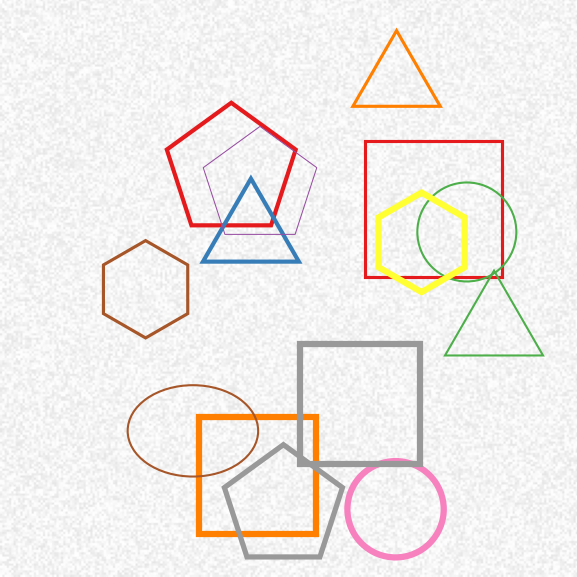[{"shape": "square", "thickness": 1.5, "radius": 0.59, "center": [0.751, 0.638]}, {"shape": "pentagon", "thickness": 2, "radius": 0.59, "center": [0.4, 0.704]}, {"shape": "triangle", "thickness": 2, "radius": 0.48, "center": [0.434, 0.594]}, {"shape": "triangle", "thickness": 1, "radius": 0.49, "center": [0.855, 0.433]}, {"shape": "circle", "thickness": 1, "radius": 0.43, "center": [0.808, 0.597]}, {"shape": "pentagon", "thickness": 0.5, "radius": 0.52, "center": [0.45, 0.677]}, {"shape": "triangle", "thickness": 1.5, "radius": 0.44, "center": [0.687, 0.859]}, {"shape": "square", "thickness": 3, "radius": 0.5, "center": [0.446, 0.175]}, {"shape": "hexagon", "thickness": 3, "radius": 0.43, "center": [0.73, 0.58]}, {"shape": "hexagon", "thickness": 1.5, "radius": 0.42, "center": [0.252, 0.498]}, {"shape": "oval", "thickness": 1, "radius": 0.56, "center": [0.334, 0.253]}, {"shape": "circle", "thickness": 3, "radius": 0.42, "center": [0.685, 0.117]}, {"shape": "square", "thickness": 3, "radius": 0.52, "center": [0.624, 0.299]}, {"shape": "pentagon", "thickness": 2.5, "radius": 0.54, "center": [0.491, 0.122]}]